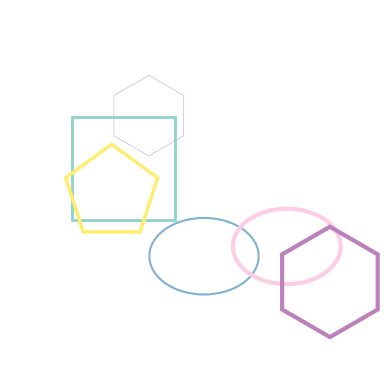[{"shape": "square", "thickness": 2, "radius": 0.66, "center": [0.32, 0.562]}, {"shape": "hexagon", "thickness": 0.5, "radius": 0.52, "center": [0.387, 0.7]}, {"shape": "oval", "thickness": 1.5, "radius": 0.71, "center": [0.53, 0.335]}, {"shape": "oval", "thickness": 3, "radius": 0.7, "center": [0.745, 0.36]}, {"shape": "hexagon", "thickness": 3, "radius": 0.72, "center": [0.857, 0.268]}, {"shape": "pentagon", "thickness": 2.5, "radius": 0.63, "center": [0.29, 0.499]}]